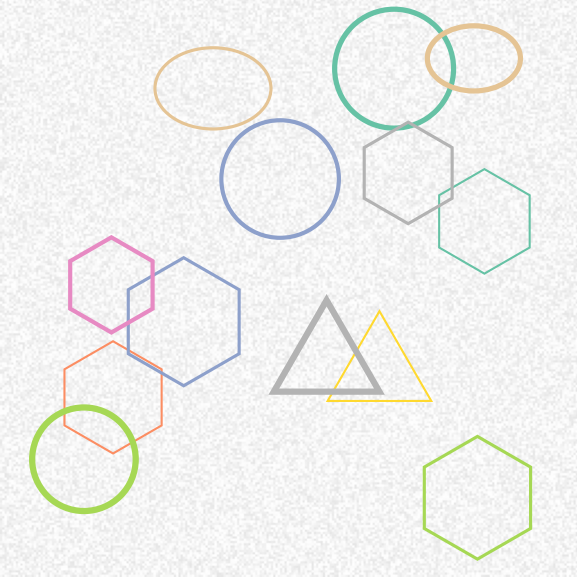[{"shape": "hexagon", "thickness": 1, "radius": 0.45, "center": [0.839, 0.616]}, {"shape": "circle", "thickness": 2.5, "radius": 0.51, "center": [0.682, 0.88]}, {"shape": "hexagon", "thickness": 1, "radius": 0.49, "center": [0.196, 0.311]}, {"shape": "circle", "thickness": 2, "radius": 0.51, "center": [0.485, 0.689]}, {"shape": "hexagon", "thickness": 1.5, "radius": 0.55, "center": [0.318, 0.442]}, {"shape": "hexagon", "thickness": 2, "radius": 0.41, "center": [0.193, 0.506]}, {"shape": "hexagon", "thickness": 1.5, "radius": 0.53, "center": [0.827, 0.137]}, {"shape": "circle", "thickness": 3, "radius": 0.45, "center": [0.145, 0.204]}, {"shape": "triangle", "thickness": 1, "radius": 0.52, "center": [0.657, 0.357]}, {"shape": "oval", "thickness": 1.5, "radius": 0.5, "center": [0.369, 0.846]}, {"shape": "oval", "thickness": 2.5, "radius": 0.4, "center": [0.821, 0.898]}, {"shape": "hexagon", "thickness": 1.5, "radius": 0.44, "center": [0.707, 0.7]}, {"shape": "triangle", "thickness": 3, "radius": 0.53, "center": [0.566, 0.374]}]